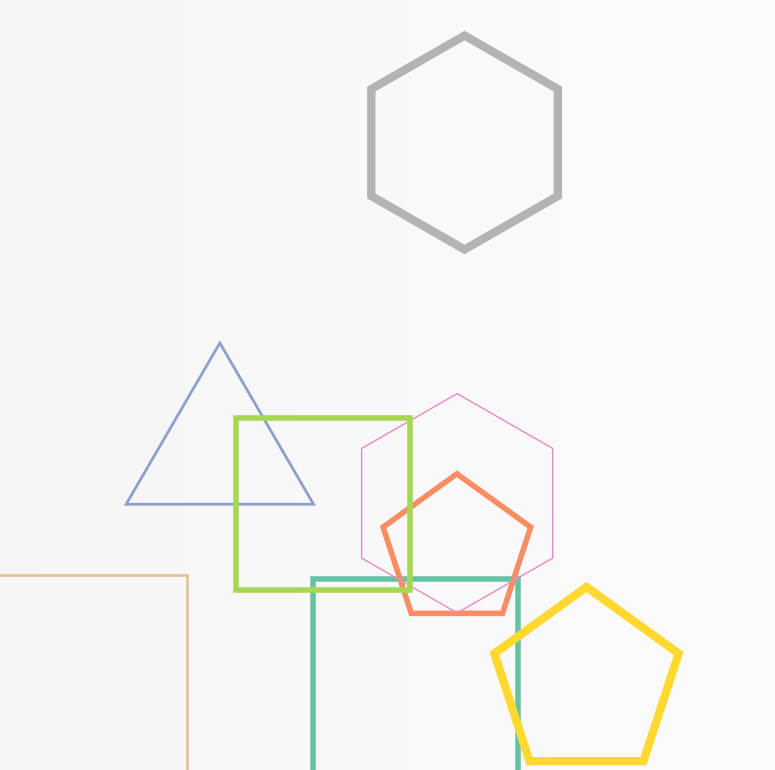[{"shape": "square", "thickness": 2, "radius": 0.66, "center": [0.536, 0.115]}, {"shape": "pentagon", "thickness": 2, "radius": 0.5, "center": [0.59, 0.284]}, {"shape": "triangle", "thickness": 1, "radius": 0.7, "center": [0.284, 0.415]}, {"shape": "hexagon", "thickness": 0.5, "radius": 0.71, "center": [0.59, 0.346]}, {"shape": "square", "thickness": 2, "radius": 0.56, "center": [0.417, 0.345]}, {"shape": "pentagon", "thickness": 3, "radius": 0.62, "center": [0.757, 0.113]}, {"shape": "square", "thickness": 1, "radius": 0.63, "center": [0.114, 0.126]}, {"shape": "hexagon", "thickness": 3, "radius": 0.69, "center": [0.599, 0.815]}]